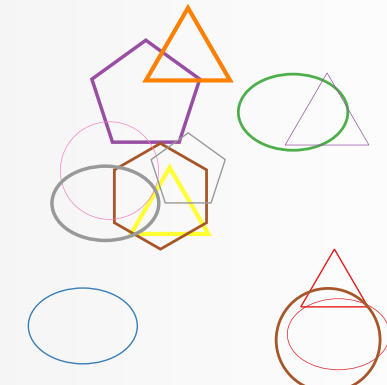[{"shape": "triangle", "thickness": 1, "radius": 0.5, "center": [0.863, 0.253]}, {"shape": "oval", "thickness": 0.5, "radius": 0.66, "center": [0.873, 0.132]}, {"shape": "oval", "thickness": 1, "radius": 0.7, "center": [0.214, 0.153]}, {"shape": "oval", "thickness": 2, "radius": 0.71, "center": [0.756, 0.709]}, {"shape": "triangle", "thickness": 0.5, "radius": 0.62, "center": [0.844, 0.686]}, {"shape": "pentagon", "thickness": 2.5, "radius": 0.73, "center": [0.376, 0.749]}, {"shape": "triangle", "thickness": 3, "radius": 0.63, "center": [0.485, 0.854]}, {"shape": "triangle", "thickness": 3, "radius": 0.58, "center": [0.438, 0.45]}, {"shape": "circle", "thickness": 2, "radius": 0.67, "center": [0.847, 0.117]}, {"shape": "hexagon", "thickness": 2, "radius": 0.69, "center": [0.414, 0.49]}, {"shape": "circle", "thickness": 0.5, "radius": 0.63, "center": [0.282, 0.557]}, {"shape": "pentagon", "thickness": 1, "radius": 0.5, "center": [0.486, 0.554]}, {"shape": "oval", "thickness": 2.5, "radius": 0.69, "center": [0.272, 0.472]}]